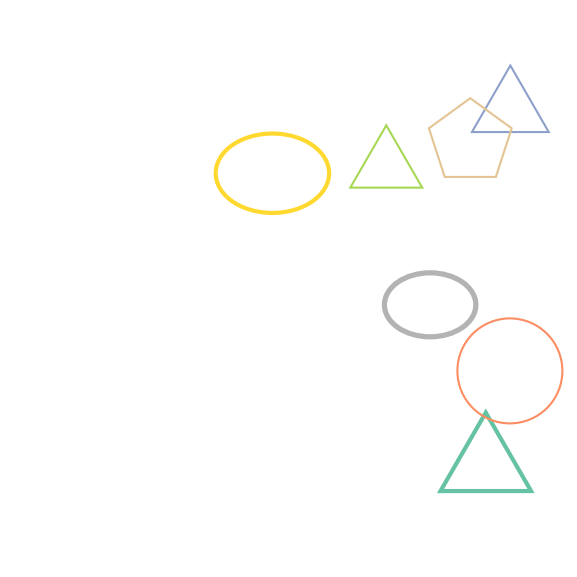[{"shape": "triangle", "thickness": 2, "radius": 0.45, "center": [0.841, 0.194]}, {"shape": "circle", "thickness": 1, "radius": 0.45, "center": [0.883, 0.357]}, {"shape": "triangle", "thickness": 1, "radius": 0.38, "center": [0.884, 0.809]}, {"shape": "triangle", "thickness": 1, "radius": 0.36, "center": [0.669, 0.71]}, {"shape": "oval", "thickness": 2, "radius": 0.49, "center": [0.472, 0.699]}, {"shape": "pentagon", "thickness": 1, "radius": 0.38, "center": [0.814, 0.754]}, {"shape": "oval", "thickness": 2.5, "radius": 0.4, "center": [0.745, 0.471]}]